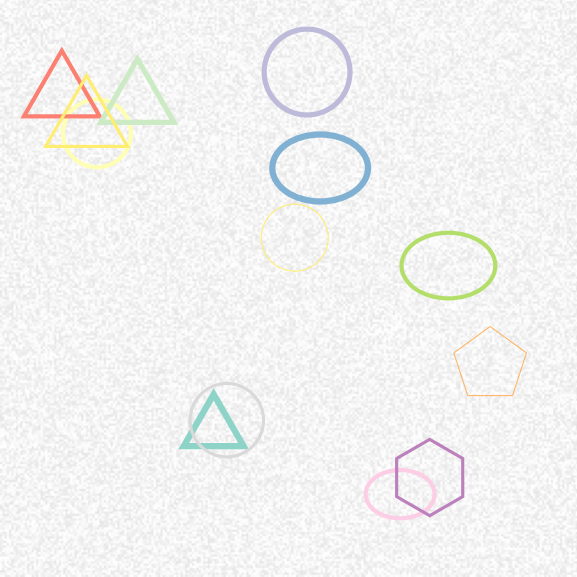[{"shape": "triangle", "thickness": 3, "radius": 0.3, "center": [0.37, 0.256]}, {"shape": "circle", "thickness": 2, "radius": 0.29, "center": [0.168, 0.768]}, {"shape": "circle", "thickness": 2.5, "radius": 0.37, "center": [0.532, 0.874]}, {"shape": "triangle", "thickness": 2, "radius": 0.38, "center": [0.107, 0.836]}, {"shape": "oval", "thickness": 3, "radius": 0.41, "center": [0.554, 0.708]}, {"shape": "pentagon", "thickness": 0.5, "radius": 0.33, "center": [0.849, 0.368]}, {"shape": "oval", "thickness": 2, "radius": 0.41, "center": [0.776, 0.539]}, {"shape": "oval", "thickness": 2, "radius": 0.3, "center": [0.693, 0.143]}, {"shape": "circle", "thickness": 1.5, "radius": 0.32, "center": [0.393, 0.272]}, {"shape": "hexagon", "thickness": 1.5, "radius": 0.33, "center": [0.744, 0.172]}, {"shape": "triangle", "thickness": 2.5, "radius": 0.37, "center": [0.238, 0.824]}, {"shape": "triangle", "thickness": 1.5, "radius": 0.41, "center": [0.15, 0.786]}, {"shape": "circle", "thickness": 0.5, "radius": 0.29, "center": [0.51, 0.588]}]